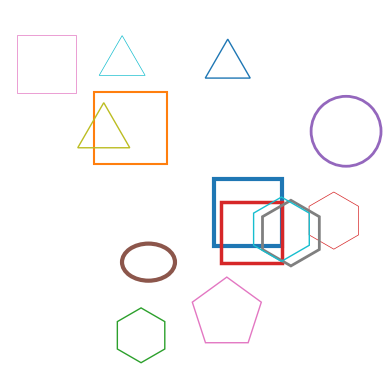[{"shape": "triangle", "thickness": 1, "radius": 0.34, "center": [0.592, 0.831]}, {"shape": "square", "thickness": 3, "radius": 0.44, "center": [0.644, 0.448]}, {"shape": "square", "thickness": 1.5, "radius": 0.47, "center": [0.339, 0.668]}, {"shape": "hexagon", "thickness": 1, "radius": 0.36, "center": [0.366, 0.129]}, {"shape": "hexagon", "thickness": 0.5, "radius": 0.37, "center": [0.867, 0.427]}, {"shape": "square", "thickness": 2.5, "radius": 0.4, "center": [0.654, 0.396]}, {"shape": "circle", "thickness": 2, "radius": 0.45, "center": [0.899, 0.659]}, {"shape": "oval", "thickness": 3, "radius": 0.34, "center": [0.386, 0.319]}, {"shape": "square", "thickness": 0.5, "radius": 0.38, "center": [0.121, 0.834]}, {"shape": "pentagon", "thickness": 1, "radius": 0.47, "center": [0.589, 0.186]}, {"shape": "hexagon", "thickness": 2, "radius": 0.43, "center": [0.756, 0.395]}, {"shape": "triangle", "thickness": 1, "radius": 0.39, "center": [0.269, 0.655]}, {"shape": "hexagon", "thickness": 1, "radius": 0.42, "center": [0.731, 0.405]}, {"shape": "triangle", "thickness": 0.5, "radius": 0.34, "center": [0.317, 0.839]}]